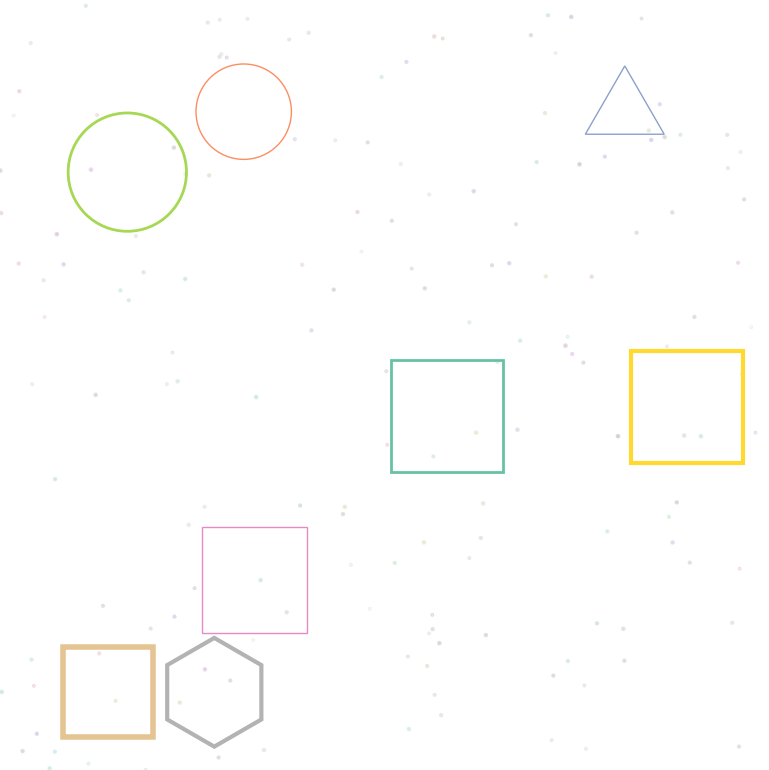[{"shape": "square", "thickness": 1, "radius": 0.36, "center": [0.581, 0.459]}, {"shape": "circle", "thickness": 0.5, "radius": 0.31, "center": [0.317, 0.855]}, {"shape": "triangle", "thickness": 0.5, "radius": 0.3, "center": [0.811, 0.855]}, {"shape": "square", "thickness": 0.5, "radius": 0.34, "center": [0.331, 0.247]}, {"shape": "circle", "thickness": 1, "radius": 0.38, "center": [0.165, 0.776]}, {"shape": "square", "thickness": 1.5, "radius": 0.37, "center": [0.892, 0.471]}, {"shape": "square", "thickness": 2, "radius": 0.29, "center": [0.141, 0.101]}, {"shape": "hexagon", "thickness": 1.5, "radius": 0.35, "center": [0.278, 0.101]}]